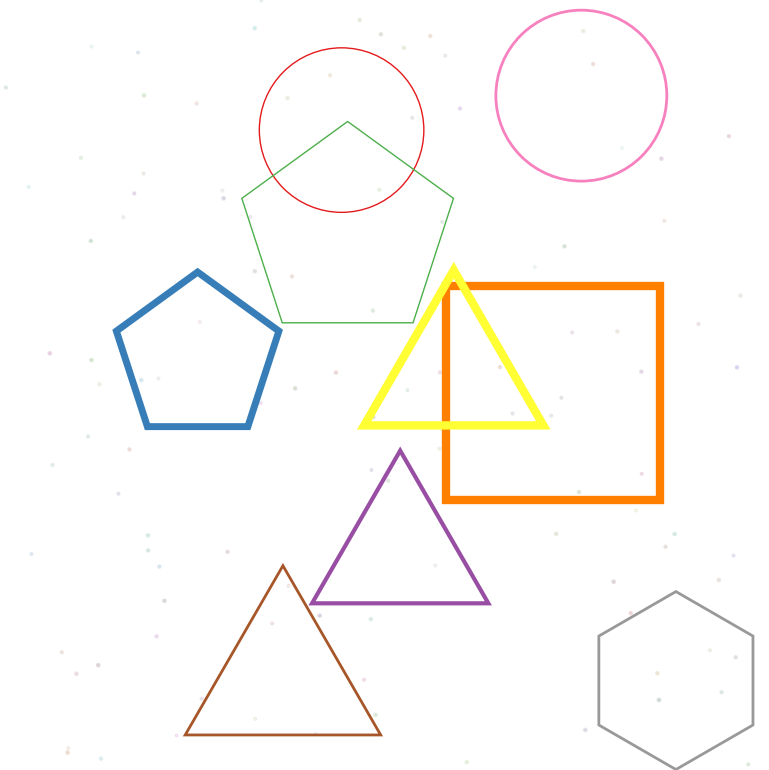[{"shape": "circle", "thickness": 0.5, "radius": 0.53, "center": [0.444, 0.831]}, {"shape": "pentagon", "thickness": 2.5, "radius": 0.55, "center": [0.257, 0.536]}, {"shape": "pentagon", "thickness": 0.5, "radius": 0.72, "center": [0.451, 0.698]}, {"shape": "triangle", "thickness": 1.5, "radius": 0.66, "center": [0.52, 0.283]}, {"shape": "square", "thickness": 3, "radius": 0.7, "center": [0.718, 0.489]}, {"shape": "triangle", "thickness": 3, "radius": 0.67, "center": [0.589, 0.515]}, {"shape": "triangle", "thickness": 1, "radius": 0.73, "center": [0.367, 0.119]}, {"shape": "circle", "thickness": 1, "radius": 0.56, "center": [0.755, 0.876]}, {"shape": "hexagon", "thickness": 1, "radius": 0.58, "center": [0.878, 0.116]}]